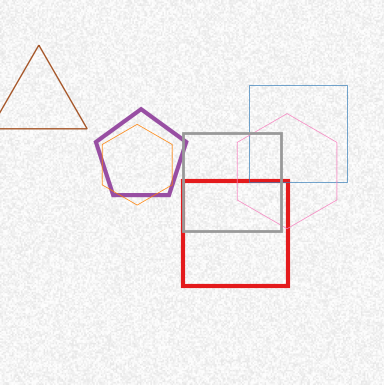[{"shape": "square", "thickness": 3, "radius": 0.68, "center": [0.612, 0.394]}, {"shape": "square", "thickness": 0.5, "radius": 0.63, "center": [0.774, 0.653]}, {"shape": "pentagon", "thickness": 3, "radius": 0.62, "center": [0.366, 0.593]}, {"shape": "hexagon", "thickness": 0.5, "radius": 0.52, "center": [0.356, 0.572]}, {"shape": "triangle", "thickness": 1, "radius": 0.72, "center": [0.101, 0.738]}, {"shape": "hexagon", "thickness": 0.5, "radius": 0.75, "center": [0.746, 0.555]}, {"shape": "square", "thickness": 2, "radius": 0.64, "center": [0.603, 0.527]}]